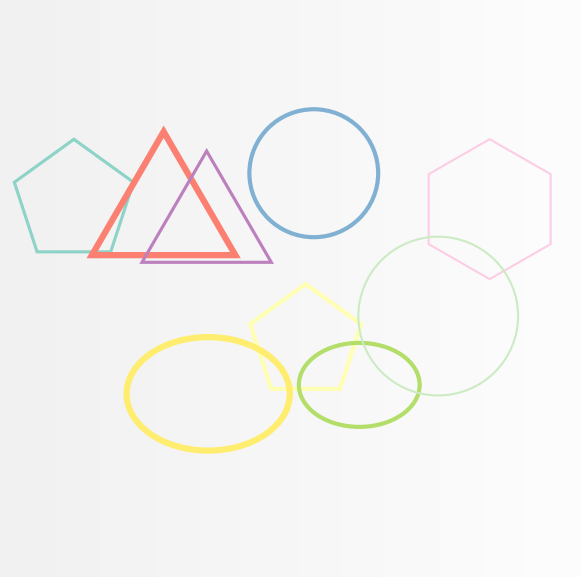[{"shape": "pentagon", "thickness": 1.5, "radius": 0.54, "center": [0.127, 0.65]}, {"shape": "pentagon", "thickness": 2, "radius": 0.5, "center": [0.526, 0.407]}, {"shape": "triangle", "thickness": 3, "radius": 0.71, "center": [0.282, 0.629]}, {"shape": "circle", "thickness": 2, "radius": 0.55, "center": [0.54, 0.699]}, {"shape": "oval", "thickness": 2, "radius": 0.52, "center": [0.618, 0.333]}, {"shape": "hexagon", "thickness": 1, "radius": 0.61, "center": [0.842, 0.637]}, {"shape": "triangle", "thickness": 1.5, "radius": 0.64, "center": [0.356, 0.609]}, {"shape": "circle", "thickness": 1, "radius": 0.69, "center": [0.754, 0.452]}, {"shape": "oval", "thickness": 3, "radius": 0.7, "center": [0.358, 0.317]}]